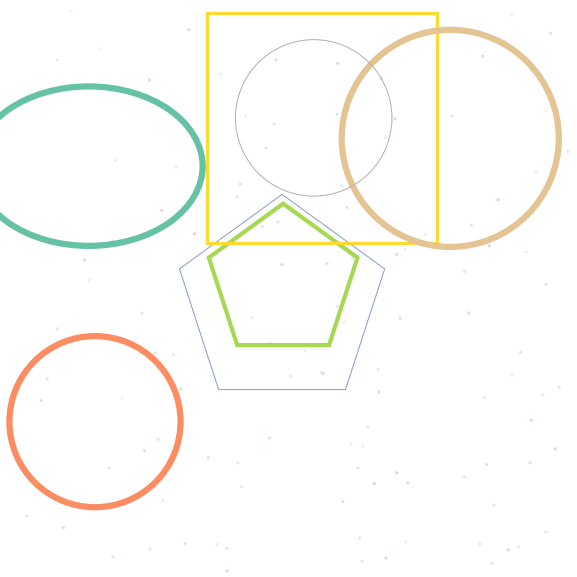[{"shape": "oval", "thickness": 3, "radius": 0.99, "center": [0.154, 0.711]}, {"shape": "circle", "thickness": 3, "radius": 0.74, "center": [0.165, 0.269]}, {"shape": "pentagon", "thickness": 0.5, "radius": 0.93, "center": [0.488, 0.476]}, {"shape": "pentagon", "thickness": 2, "radius": 0.68, "center": [0.49, 0.511]}, {"shape": "square", "thickness": 1.5, "radius": 1.0, "center": [0.558, 0.778]}, {"shape": "circle", "thickness": 3, "radius": 0.94, "center": [0.78, 0.76]}, {"shape": "circle", "thickness": 0.5, "radius": 0.68, "center": [0.543, 0.795]}]